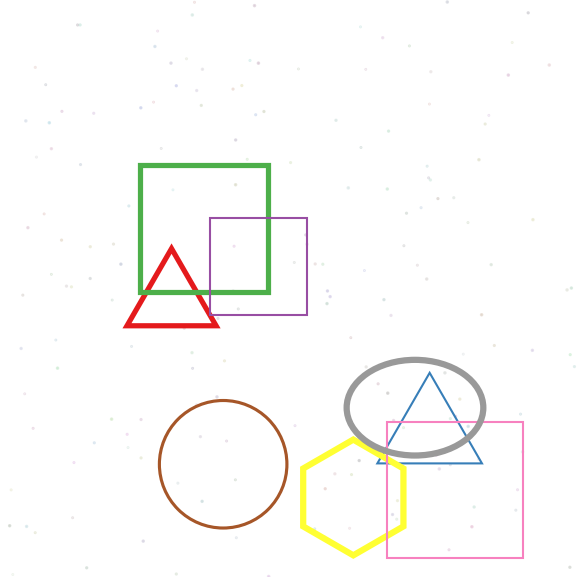[{"shape": "triangle", "thickness": 2.5, "radius": 0.45, "center": [0.297, 0.48]}, {"shape": "triangle", "thickness": 1, "radius": 0.52, "center": [0.744, 0.249]}, {"shape": "square", "thickness": 2.5, "radius": 0.55, "center": [0.353, 0.603]}, {"shape": "square", "thickness": 1, "radius": 0.42, "center": [0.448, 0.538]}, {"shape": "hexagon", "thickness": 3, "radius": 0.5, "center": [0.612, 0.138]}, {"shape": "circle", "thickness": 1.5, "radius": 0.55, "center": [0.386, 0.195]}, {"shape": "square", "thickness": 1, "radius": 0.59, "center": [0.788, 0.151]}, {"shape": "oval", "thickness": 3, "radius": 0.59, "center": [0.719, 0.293]}]